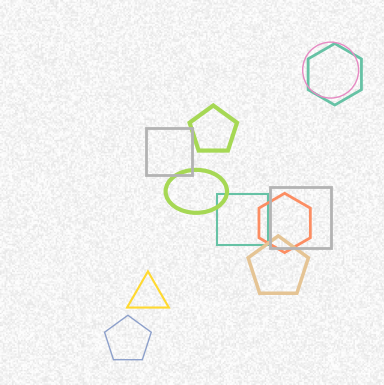[{"shape": "square", "thickness": 1.5, "radius": 0.33, "center": [0.631, 0.43]}, {"shape": "hexagon", "thickness": 2, "radius": 0.4, "center": [0.87, 0.807]}, {"shape": "hexagon", "thickness": 2, "radius": 0.39, "center": [0.739, 0.421]}, {"shape": "pentagon", "thickness": 1, "radius": 0.32, "center": [0.332, 0.117]}, {"shape": "circle", "thickness": 1, "radius": 0.36, "center": [0.859, 0.818]}, {"shape": "oval", "thickness": 3, "radius": 0.4, "center": [0.51, 0.503]}, {"shape": "pentagon", "thickness": 3, "radius": 0.32, "center": [0.554, 0.661]}, {"shape": "triangle", "thickness": 1.5, "radius": 0.31, "center": [0.384, 0.232]}, {"shape": "pentagon", "thickness": 2.5, "radius": 0.41, "center": [0.723, 0.305]}, {"shape": "square", "thickness": 2, "radius": 0.3, "center": [0.439, 0.607]}, {"shape": "square", "thickness": 2, "radius": 0.39, "center": [0.781, 0.435]}]